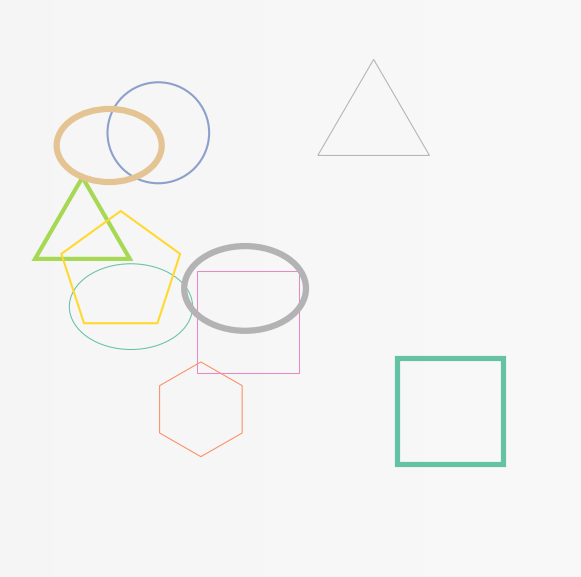[{"shape": "square", "thickness": 2.5, "radius": 0.46, "center": [0.774, 0.287]}, {"shape": "oval", "thickness": 0.5, "radius": 0.53, "center": [0.225, 0.468]}, {"shape": "hexagon", "thickness": 0.5, "radius": 0.41, "center": [0.346, 0.29]}, {"shape": "circle", "thickness": 1, "radius": 0.44, "center": [0.272, 0.769]}, {"shape": "square", "thickness": 0.5, "radius": 0.44, "center": [0.427, 0.441]}, {"shape": "triangle", "thickness": 2, "radius": 0.47, "center": [0.142, 0.598]}, {"shape": "pentagon", "thickness": 1, "radius": 0.54, "center": [0.208, 0.526]}, {"shape": "oval", "thickness": 3, "radius": 0.45, "center": [0.188, 0.747]}, {"shape": "triangle", "thickness": 0.5, "radius": 0.55, "center": [0.643, 0.785]}, {"shape": "oval", "thickness": 3, "radius": 0.52, "center": [0.422, 0.5]}]